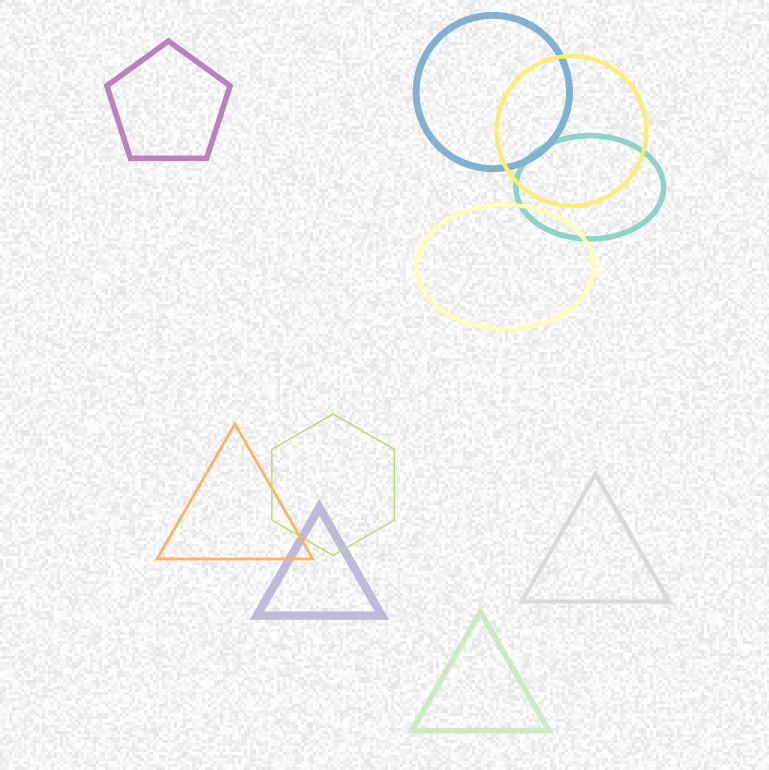[{"shape": "oval", "thickness": 2, "radius": 0.48, "center": [0.766, 0.757]}, {"shape": "oval", "thickness": 1.5, "radius": 0.58, "center": [0.656, 0.653]}, {"shape": "triangle", "thickness": 3, "radius": 0.47, "center": [0.415, 0.247]}, {"shape": "circle", "thickness": 2.5, "radius": 0.5, "center": [0.64, 0.881]}, {"shape": "triangle", "thickness": 1, "radius": 0.58, "center": [0.305, 0.332]}, {"shape": "hexagon", "thickness": 0.5, "radius": 0.46, "center": [0.433, 0.37]}, {"shape": "triangle", "thickness": 1.5, "radius": 0.55, "center": [0.773, 0.274]}, {"shape": "pentagon", "thickness": 2, "radius": 0.42, "center": [0.219, 0.862]}, {"shape": "triangle", "thickness": 2, "radius": 0.51, "center": [0.624, 0.103]}, {"shape": "circle", "thickness": 1.5, "radius": 0.49, "center": [0.742, 0.83]}]